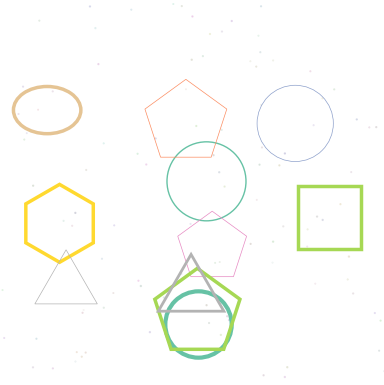[{"shape": "circle", "thickness": 1, "radius": 0.51, "center": [0.536, 0.529]}, {"shape": "circle", "thickness": 3, "radius": 0.43, "center": [0.516, 0.157]}, {"shape": "pentagon", "thickness": 0.5, "radius": 0.56, "center": [0.483, 0.682]}, {"shape": "circle", "thickness": 0.5, "radius": 0.5, "center": [0.767, 0.679]}, {"shape": "pentagon", "thickness": 0.5, "radius": 0.47, "center": [0.551, 0.357]}, {"shape": "square", "thickness": 2.5, "radius": 0.41, "center": [0.856, 0.436]}, {"shape": "pentagon", "thickness": 2.5, "radius": 0.58, "center": [0.513, 0.187]}, {"shape": "hexagon", "thickness": 2.5, "radius": 0.51, "center": [0.155, 0.42]}, {"shape": "oval", "thickness": 2.5, "radius": 0.44, "center": [0.122, 0.714]}, {"shape": "triangle", "thickness": 0.5, "radius": 0.47, "center": [0.172, 0.258]}, {"shape": "triangle", "thickness": 2, "radius": 0.49, "center": [0.496, 0.241]}]